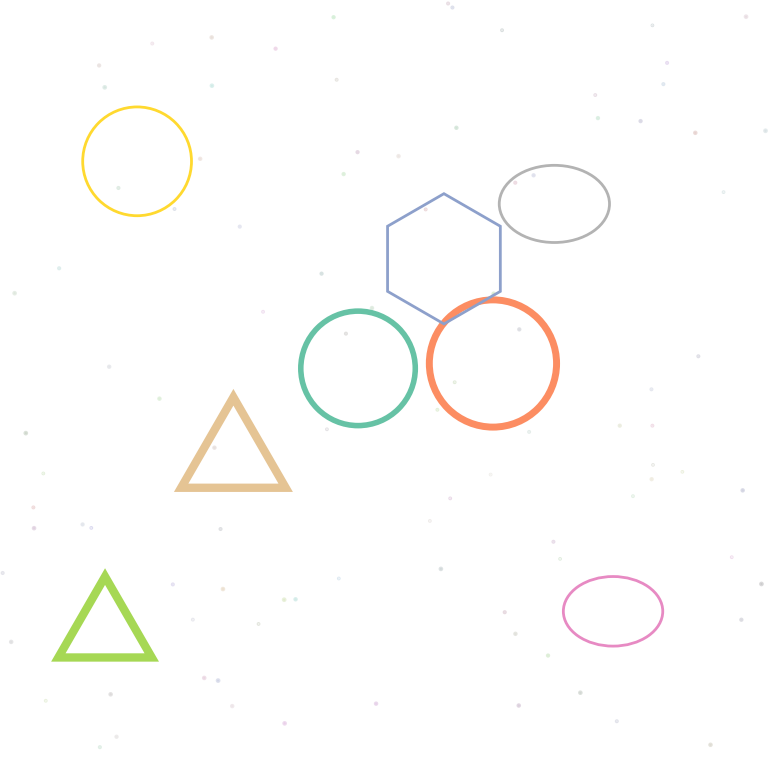[{"shape": "circle", "thickness": 2, "radius": 0.37, "center": [0.465, 0.522]}, {"shape": "circle", "thickness": 2.5, "radius": 0.41, "center": [0.64, 0.528]}, {"shape": "hexagon", "thickness": 1, "radius": 0.42, "center": [0.577, 0.664]}, {"shape": "oval", "thickness": 1, "radius": 0.32, "center": [0.796, 0.206]}, {"shape": "triangle", "thickness": 3, "radius": 0.35, "center": [0.136, 0.181]}, {"shape": "circle", "thickness": 1, "radius": 0.35, "center": [0.178, 0.79]}, {"shape": "triangle", "thickness": 3, "radius": 0.39, "center": [0.303, 0.406]}, {"shape": "oval", "thickness": 1, "radius": 0.36, "center": [0.72, 0.735]}]